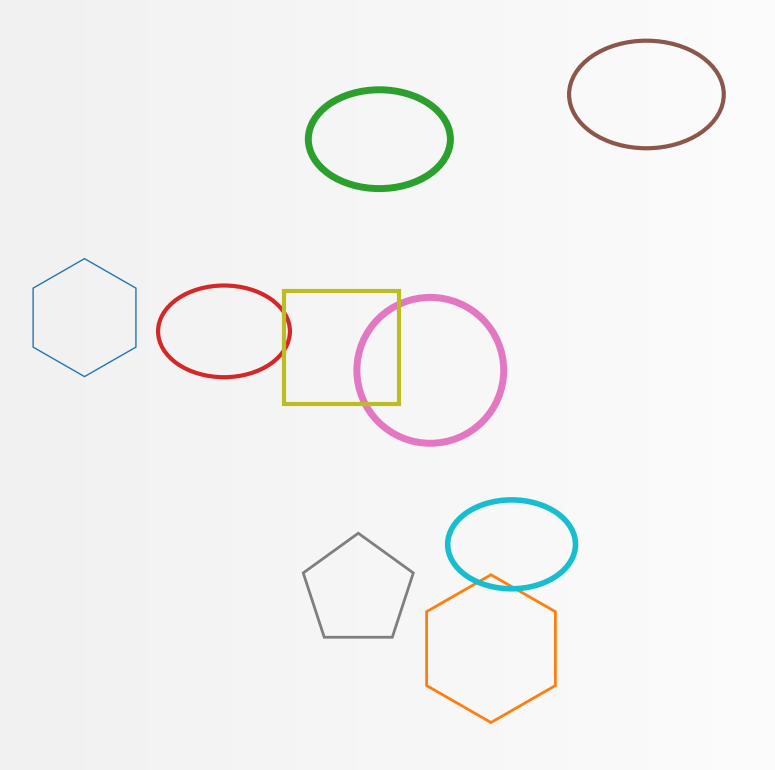[{"shape": "hexagon", "thickness": 0.5, "radius": 0.38, "center": [0.109, 0.587]}, {"shape": "hexagon", "thickness": 1, "radius": 0.48, "center": [0.634, 0.158]}, {"shape": "oval", "thickness": 2.5, "radius": 0.46, "center": [0.489, 0.819]}, {"shape": "oval", "thickness": 1.5, "radius": 0.43, "center": [0.289, 0.57]}, {"shape": "oval", "thickness": 1.5, "radius": 0.5, "center": [0.834, 0.877]}, {"shape": "circle", "thickness": 2.5, "radius": 0.47, "center": [0.555, 0.519]}, {"shape": "pentagon", "thickness": 1, "radius": 0.37, "center": [0.462, 0.233]}, {"shape": "square", "thickness": 1.5, "radius": 0.37, "center": [0.441, 0.549]}, {"shape": "oval", "thickness": 2, "radius": 0.41, "center": [0.66, 0.293]}]